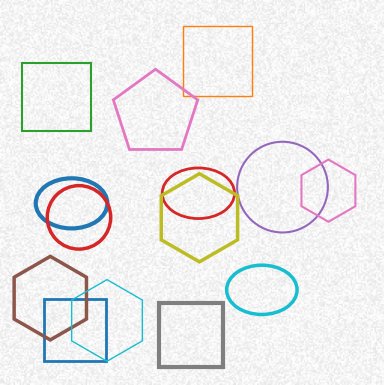[{"shape": "oval", "thickness": 3, "radius": 0.47, "center": [0.186, 0.472]}, {"shape": "square", "thickness": 2, "radius": 0.4, "center": [0.194, 0.143]}, {"shape": "square", "thickness": 1, "radius": 0.45, "center": [0.566, 0.842]}, {"shape": "square", "thickness": 1.5, "radius": 0.44, "center": [0.146, 0.747]}, {"shape": "circle", "thickness": 2.5, "radius": 0.41, "center": [0.205, 0.435]}, {"shape": "oval", "thickness": 2, "radius": 0.47, "center": [0.515, 0.498]}, {"shape": "circle", "thickness": 1.5, "radius": 0.59, "center": [0.734, 0.514]}, {"shape": "hexagon", "thickness": 2.5, "radius": 0.54, "center": [0.131, 0.226]}, {"shape": "hexagon", "thickness": 1.5, "radius": 0.4, "center": [0.853, 0.505]}, {"shape": "pentagon", "thickness": 2, "radius": 0.58, "center": [0.404, 0.705]}, {"shape": "square", "thickness": 3, "radius": 0.42, "center": [0.495, 0.13]}, {"shape": "hexagon", "thickness": 2.5, "radius": 0.57, "center": [0.518, 0.434]}, {"shape": "oval", "thickness": 2.5, "radius": 0.46, "center": [0.68, 0.247]}, {"shape": "hexagon", "thickness": 1, "radius": 0.53, "center": [0.278, 0.168]}]